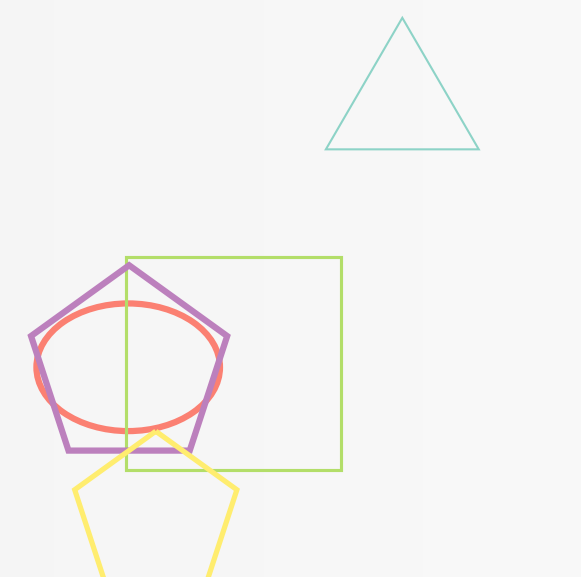[{"shape": "triangle", "thickness": 1, "radius": 0.76, "center": [0.692, 0.816]}, {"shape": "oval", "thickness": 3, "radius": 0.79, "center": [0.221, 0.363]}, {"shape": "square", "thickness": 1.5, "radius": 0.92, "center": [0.402, 0.369]}, {"shape": "pentagon", "thickness": 3, "radius": 0.89, "center": [0.222, 0.362]}, {"shape": "pentagon", "thickness": 2.5, "radius": 0.73, "center": [0.268, 0.106]}]